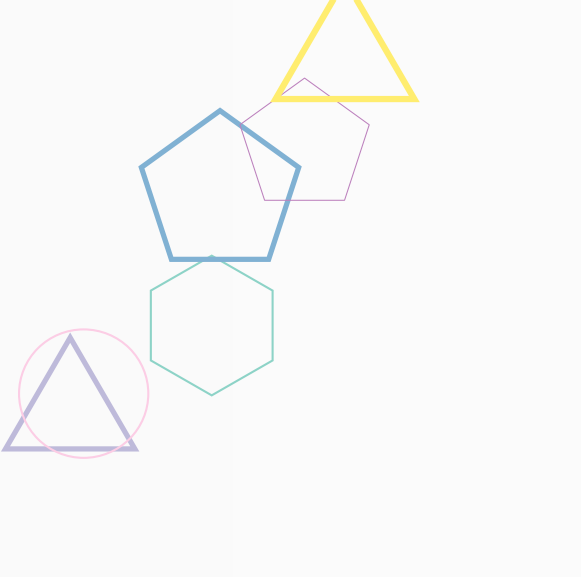[{"shape": "hexagon", "thickness": 1, "radius": 0.6, "center": [0.364, 0.435]}, {"shape": "triangle", "thickness": 2.5, "radius": 0.64, "center": [0.121, 0.286]}, {"shape": "pentagon", "thickness": 2.5, "radius": 0.71, "center": [0.379, 0.665]}, {"shape": "circle", "thickness": 1, "radius": 0.56, "center": [0.144, 0.318]}, {"shape": "pentagon", "thickness": 0.5, "radius": 0.58, "center": [0.524, 0.747]}, {"shape": "triangle", "thickness": 3, "radius": 0.69, "center": [0.593, 0.897]}]